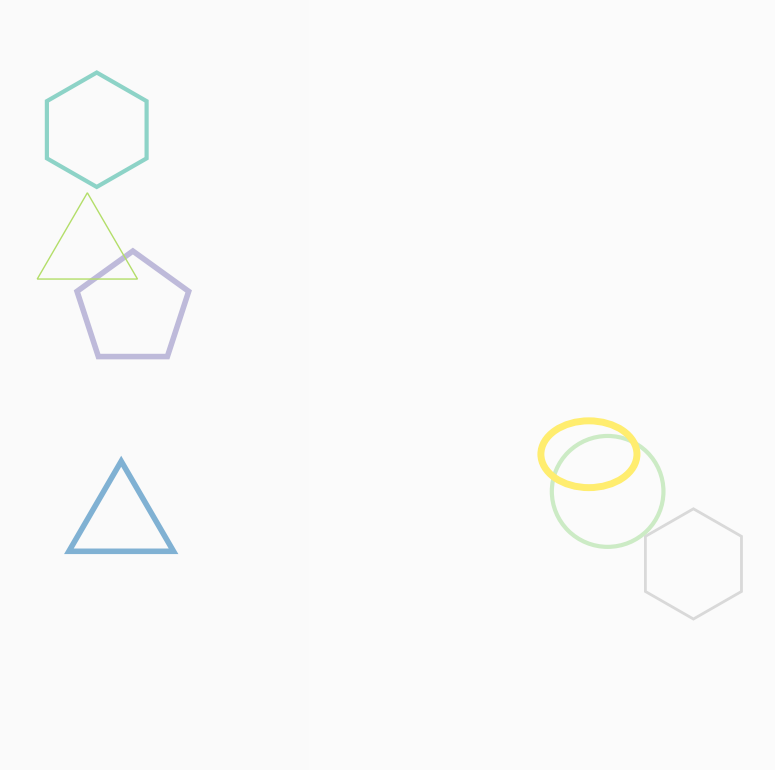[{"shape": "hexagon", "thickness": 1.5, "radius": 0.37, "center": [0.125, 0.831]}, {"shape": "pentagon", "thickness": 2, "radius": 0.38, "center": [0.171, 0.598]}, {"shape": "triangle", "thickness": 2, "radius": 0.39, "center": [0.156, 0.323]}, {"shape": "triangle", "thickness": 0.5, "radius": 0.37, "center": [0.113, 0.675]}, {"shape": "hexagon", "thickness": 1, "radius": 0.36, "center": [0.895, 0.268]}, {"shape": "circle", "thickness": 1.5, "radius": 0.36, "center": [0.784, 0.362]}, {"shape": "oval", "thickness": 2.5, "radius": 0.31, "center": [0.76, 0.41]}]